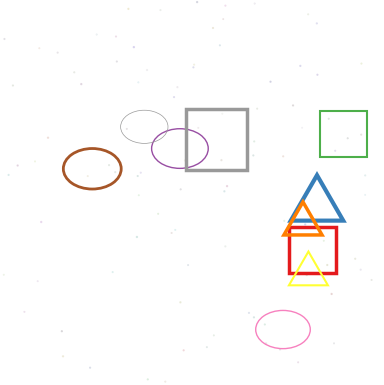[{"shape": "square", "thickness": 2.5, "radius": 0.3, "center": [0.811, 0.351]}, {"shape": "triangle", "thickness": 3, "radius": 0.39, "center": [0.823, 0.466]}, {"shape": "square", "thickness": 1.5, "radius": 0.3, "center": [0.892, 0.652]}, {"shape": "oval", "thickness": 1, "radius": 0.37, "center": [0.467, 0.614]}, {"shape": "triangle", "thickness": 2.5, "radius": 0.29, "center": [0.787, 0.418]}, {"shape": "triangle", "thickness": 1.5, "radius": 0.29, "center": [0.801, 0.288]}, {"shape": "oval", "thickness": 2, "radius": 0.38, "center": [0.24, 0.562]}, {"shape": "oval", "thickness": 1, "radius": 0.35, "center": [0.735, 0.144]}, {"shape": "square", "thickness": 2.5, "radius": 0.4, "center": [0.562, 0.638]}, {"shape": "oval", "thickness": 0.5, "radius": 0.31, "center": [0.375, 0.671]}]